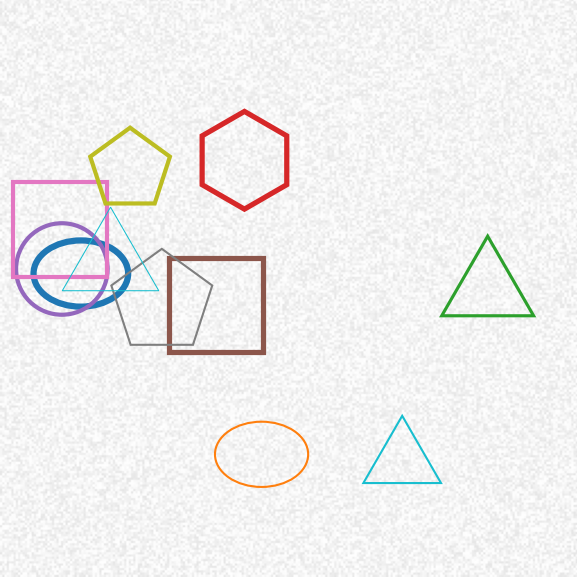[{"shape": "oval", "thickness": 3, "radius": 0.41, "center": [0.14, 0.525]}, {"shape": "oval", "thickness": 1, "radius": 0.4, "center": [0.453, 0.212]}, {"shape": "triangle", "thickness": 1.5, "radius": 0.46, "center": [0.844, 0.498]}, {"shape": "hexagon", "thickness": 2.5, "radius": 0.42, "center": [0.423, 0.722]}, {"shape": "circle", "thickness": 2, "radius": 0.4, "center": [0.107, 0.533]}, {"shape": "square", "thickness": 2.5, "radius": 0.41, "center": [0.374, 0.471]}, {"shape": "square", "thickness": 2, "radius": 0.41, "center": [0.104, 0.601]}, {"shape": "pentagon", "thickness": 1, "radius": 0.46, "center": [0.28, 0.476]}, {"shape": "pentagon", "thickness": 2, "radius": 0.36, "center": [0.225, 0.705]}, {"shape": "triangle", "thickness": 1, "radius": 0.39, "center": [0.696, 0.201]}, {"shape": "triangle", "thickness": 0.5, "radius": 0.48, "center": [0.191, 0.544]}]